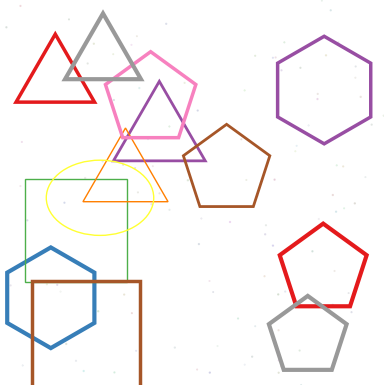[{"shape": "triangle", "thickness": 2.5, "radius": 0.59, "center": [0.144, 0.794]}, {"shape": "pentagon", "thickness": 3, "radius": 0.59, "center": [0.839, 0.3]}, {"shape": "hexagon", "thickness": 3, "radius": 0.65, "center": [0.132, 0.227]}, {"shape": "square", "thickness": 1, "radius": 0.66, "center": [0.199, 0.401]}, {"shape": "triangle", "thickness": 2, "radius": 0.69, "center": [0.414, 0.651]}, {"shape": "hexagon", "thickness": 2.5, "radius": 0.7, "center": [0.842, 0.766]}, {"shape": "triangle", "thickness": 1, "radius": 0.64, "center": [0.326, 0.54]}, {"shape": "oval", "thickness": 1, "radius": 0.7, "center": [0.26, 0.486]}, {"shape": "pentagon", "thickness": 2, "radius": 0.59, "center": [0.589, 0.559]}, {"shape": "square", "thickness": 2.5, "radius": 0.7, "center": [0.224, 0.131]}, {"shape": "pentagon", "thickness": 2.5, "radius": 0.62, "center": [0.391, 0.742]}, {"shape": "pentagon", "thickness": 3, "radius": 0.53, "center": [0.799, 0.125]}, {"shape": "triangle", "thickness": 3, "radius": 0.57, "center": [0.268, 0.851]}]